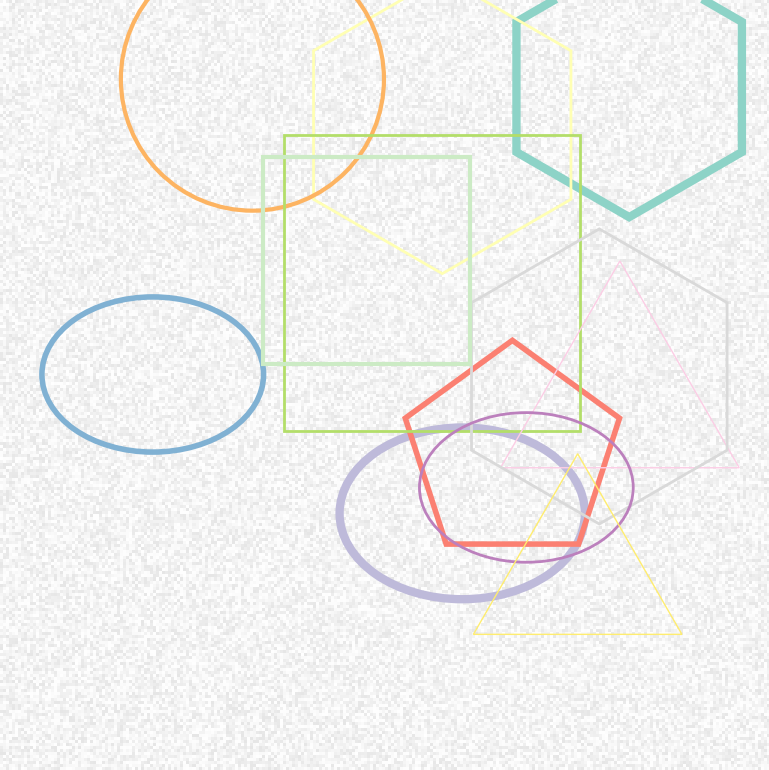[{"shape": "hexagon", "thickness": 3, "radius": 0.85, "center": [0.817, 0.887]}, {"shape": "hexagon", "thickness": 1, "radius": 0.96, "center": [0.574, 0.838]}, {"shape": "oval", "thickness": 3, "radius": 0.8, "center": [0.6, 0.333]}, {"shape": "pentagon", "thickness": 2, "radius": 0.73, "center": [0.665, 0.412]}, {"shape": "oval", "thickness": 2, "radius": 0.72, "center": [0.198, 0.514]}, {"shape": "circle", "thickness": 1.5, "radius": 0.85, "center": [0.328, 0.897]}, {"shape": "square", "thickness": 1, "radius": 0.96, "center": [0.561, 0.633]}, {"shape": "triangle", "thickness": 0.5, "radius": 0.89, "center": [0.805, 0.482]}, {"shape": "hexagon", "thickness": 1, "radius": 0.96, "center": [0.778, 0.511]}, {"shape": "oval", "thickness": 1, "radius": 0.69, "center": [0.684, 0.367]}, {"shape": "square", "thickness": 1.5, "radius": 0.67, "center": [0.476, 0.662]}, {"shape": "triangle", "thickness": 0.5, "radius": 0.78, "center": [0.75, 0.254]}]